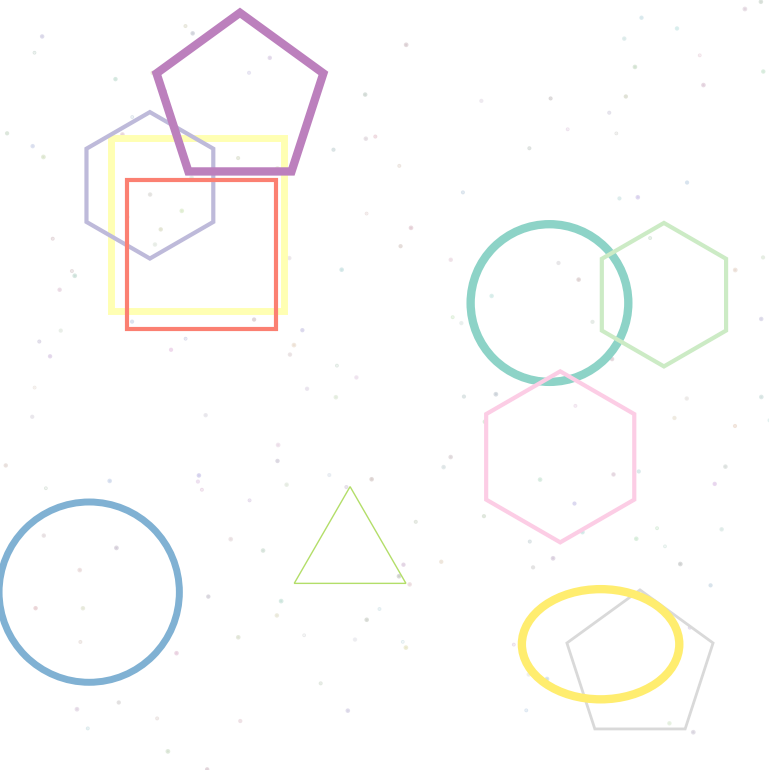[{"shape": "circle", "thickness": 3, "radius": 0.51, "center": [0.714, 0.606]}, {"shape": "square", "thickness": 2.5, "radius": 0.56, "center": [0.257, 0.709]}, {"shape": "hexagon", "thickness": 1.5, "radius": 0.48, "center": [0.195, 0.759]}, {"shape": "square", "thickness": 1.5, "radius": 0.48, "center": [0.262, 0.669]}, {"shape": "circle", "thickness": 2.5, "radius": 0.59, "center": [0.116, 0.231]}, {"shape": "triangle", "thickness": 0.5, "radius": 0.42, "center": [0.455, 0.284]}, {"shape": "hexagon", "thickness": 1.5, "radius": 0.56, "center": [0.728, 0.407]}, {"shape": "pentagon", "thickness": 1, "radius": 0.5, "center": [0.831, 0.134]}, {"shape": "pentagon", "thickness": 3, "radius": 0.57, "center": [0.312, 0.87]}, {"shape": "hexagon", "thickness": 1.5, "radius": 0.47, "center": [0.862, 0.617]}, {"shape": "oval", "thickness": 3, "radius": 0.51, "center": [0.78, 0.163]}]